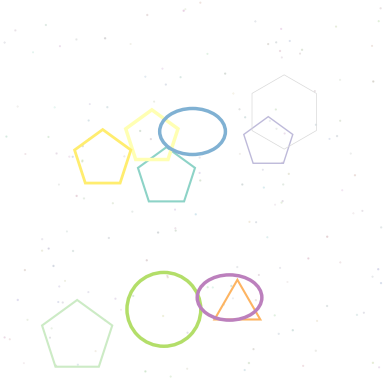[{"shape": "pentagon", "thickness": 1.5, "radius": 0.39, "center": [0.432, 0.54]}, {"shape": "pentagon", "thickness": 2.5, "radius": 0.36, "center": [0.394, 0.643]}, {"shape": "pentagon", "thickness": 1, "radius": 0.33, "center": [0.697, 0.63]}, {"shape": "oval", "thickness": 2.5, "radius": 0.43, "center": [0.5, 0.658]}, {"shape": "triangle", "thickness": 1.5, "radius": 0.34, "center": [0.617, 0.205]}, {"shape": "circle", "thickness": 2.5, "radius": 0.48, "center": [0.426, 0.197]}, {"shape": "hexagon", "thickness": 0.5, "radius": 0.48, "center": [0.738, 0.709]}, {"shape": "oval", "thickness": 2.5, "radius": 0.42, "center": [0.596, 0.227]}, {"shape": "pentagon", "thickness": 1.5, "radius": 0.48, "center": [0.2, 0.125]}, {"shape": "pentagon", "thickness": 2, "radius": 0.38, "center": [0.267, 0.587]}]